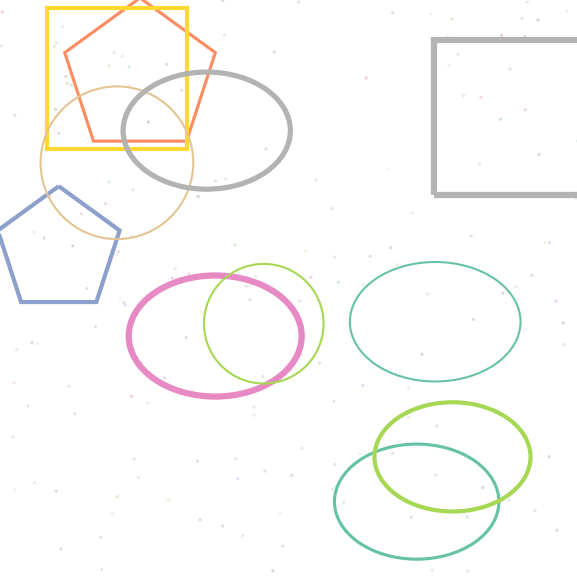[{"shape": "oval", "thickness": 1, "radius": 0.74, "center": [0.754, 0.442]}, {"shape": "oval", "thickness": 1.5, "radius": 0.71, "center": [0.722, 0.131]}, {"shape": "pentagon", "thickness": 1.5, "radius": 0.69, "center": [0.242, 0.866]}, {"shape": "pentagon", "thickness": 2, "radius": 0.55, "center": [0.102, 0.566]}, {"shape": "oval", "thickness": 3, "radius": 0.75, "center": [0.373, 0.417]}, {"shape": "oval", "thickness": 2, "radius": 0.68, "center": [0.784, 0.208]}, {"shape": "circle", "thickness": 1, "radius": 0.52, "center": [0.457, 0.439]}, {"shape": "square", "thickness": 2, "radius": 0.61, "center": [0.203, 0.864]}, {"shape": "circle", "thickness": 1, "radius": 0.66, "center": [0.202, 0.717]}, {"shape": "oval", "thickness": 2.5, "radius": 0.72, "center": [0.358, 0.773]}, {"shape": "square", "thickness": 3, "radius": 0.67, "center": [0.886, 0.796]}]